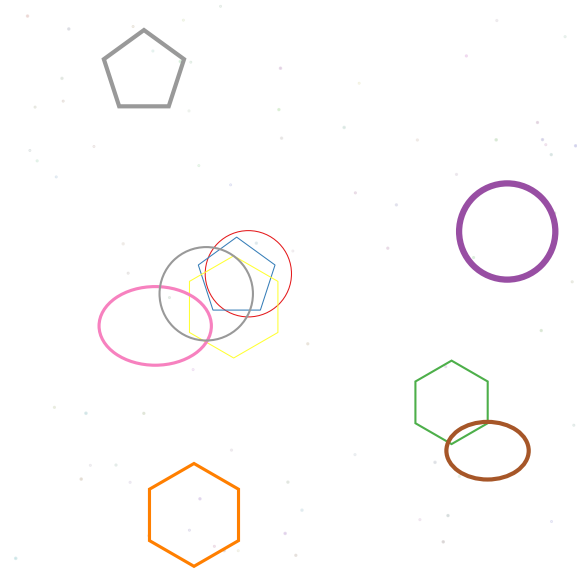[{"shape": "circle", "thickness": 0.5, "radius": 0.37, "center": [0.43, 0.525]}, {"shape": "pentagon", "thickness": 0.5, "radius": 0.35, "center": [0.41, 0.519]}, {"shape": "hexagon", "thickness": 1, "radius": 0.36, "center": [0.782, 0.302]}, {"shape": "circle", "thickness": 3, "radius": 0.42, "center": [0.878, 0.598]}, {"shape": "hexagon", "thickness": 1.5, "radius": 0.45, "center": [0.336, 0.108]}, {"shape": "hexagon", "thickness": 0.5, "radius": 0.44, "center": [0.405, 0.468]}, {"shape": "oval", "thickness": 2, "radius": 0.36, "center": [0.844, 0.219]}, {"shape": "oval", "thickness": 1.5, "radius": 0.49, "center": [0.269, 0.435]}, {"shape": "circle", "thickness": 1, "radius": 0.4, "center": [0.357, 0.49]}, {"shape": "pentagon", "thickness": 2, "radius": 0.37, "center": [0.249, 0.874]}]